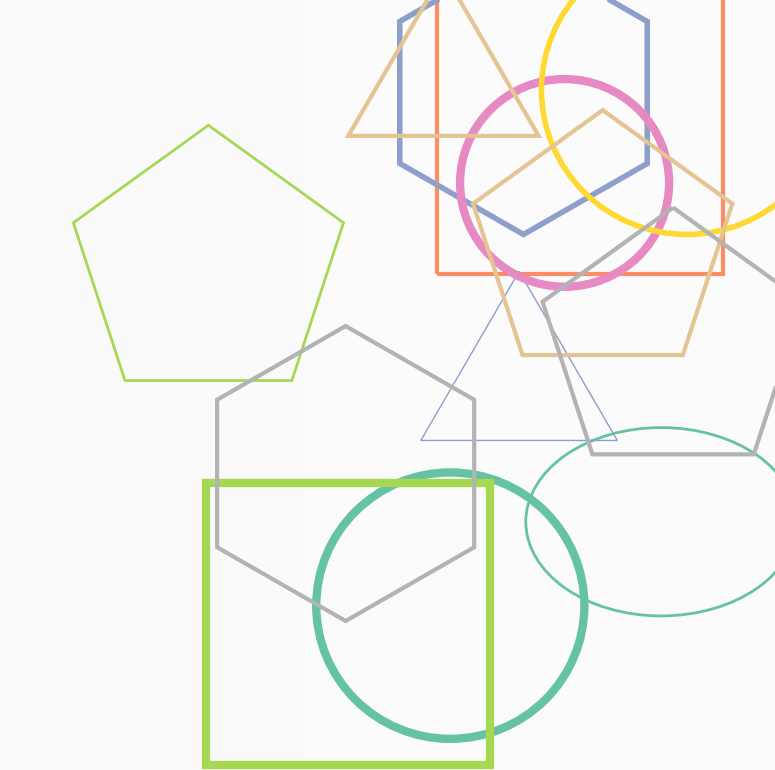[{"shape": "oval", "thickness": 1, "radius": 0.87, "center": [0.853, 0.322]}, {"shape": "circle", "thickness": 3, "radius": 0.86, "center": [0.581, 0.213]}, {"shape": "square", "thickness": 1.5, "radius": 0.92, "center": [0.748, 0.829]}, {"shape": "triangle", "thickness": 0.5, "radius": 0.73, "center": [0.67, 0.501]}, {"shape": "hexagon", "thickness": 2, "radius": 0.92, "center": [0.675, 0.88]}, {"shape": "circle", "thickness": 3, "radius": 0.67, "center": [0.728, 0.762]}, {"shape": "pentagon", "thickness": 1, "radius": 0.92, "center": [0.269, 0.654]}, {"shape": "square", "thickness": 3, "radius": 0.92, "center": [0.449, 0.19]}, {"shape": "circle", "thickness": 2, "radius": 0.94, "center": [0.886, 0.883]}, {"shape": "triangle", "thickness": 1.5, "radius": 0.71, "center": [0.572, 0.894]}, {"shape": "pentagon", "thickness": 1.5, "radius": 0.88, "center": [0.778, 0.681]}, {"shape": "hexagon", "thickness": 1.5, "radius": 0.96, "center": [0.446, 0.385]}, {"shape": "pentagon", "thickness": 1.5, "radius": 0.89, "center": [0.869, 0.553]}]